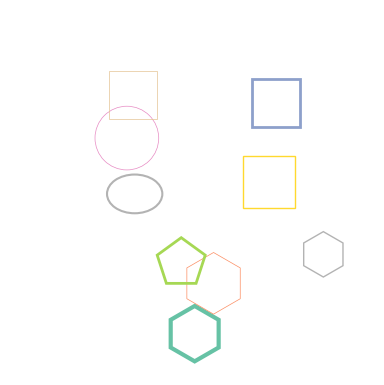[{"shape": "hexagon", "thickness": 3, "radius": 0.36, "center": [0.506, 0.133]}, {"shape": "hexagon", "thickness": 0.5, "radius": 0.4, "center": [0.555, 0.264]}, {"shape": "square", "thickness": 2, "radius": 0.31, "center": [0.717, 0.732]}, {"shape": "circle", "thickness": 0.5, "radius": 0.41, "center": [0.33, 0.641]}, {"shape": "pentagon", "thickness": 2, "radius": 0.33, "center": [0.471, 0.317]}, {"shape": "square", "thickness": 1, "radius": 0.34, "center": [0.7, 0.528]}, {"shape": "square", "thickness": 0.5, "radius": 0.31, "center": [0.345, 0.753]}, {"shape": "hexagon", "thickness": 1, "radius": 0.29, "center": [0.84, 0.339]}, {"shape": "oval", "thickness": 1.5, "radius": 0.36, "center": [0.35, 0.496]}]